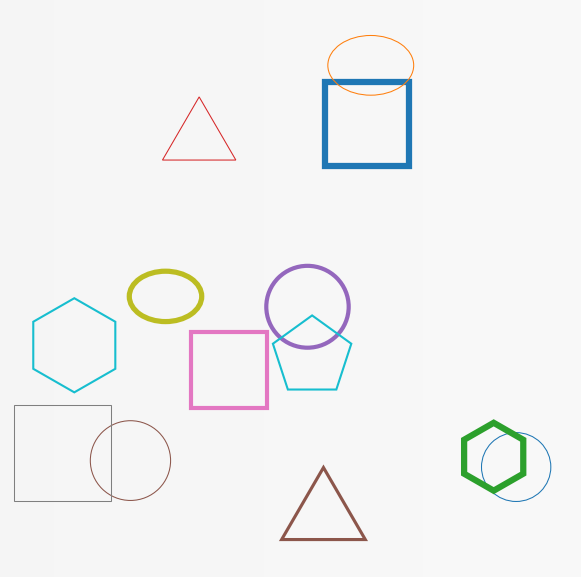[{"shape": "square", "thickness": 3, "radius": 0.36, "center": [0.632, 0.785]}, {"shape": "circle", "thickness": 0.5, "radius": 0.3, "center": [0.888, 0.19]}, {"shape": "oval", "thickness": 0.5, "radius": 0.37, "center": [0.638, 0.886]}, {"shape": "hexagon", "thickness": 3, "radius": 0.29, "center": [0.849, 0.208]}, {"shape": "triangle", "thickness": 0.5, "radius": 0.36, "center": [0.343, 0.758]}, {"shape": "circle", "thickness": 2, "radius": 0.35, "center": [0.529, 0.468]}, {"shape": "circle", "thickness": 0.5, "radius": 0.35, "center": [0.224, 0.202]}, {"shape": "triangle", "thickness": 1.5, "radius": 0.42, "center": [0.557, 0.106]}, {"shape": "square", "thickness": 2, "radius": 0.33, "center": [0.394, 0.358]}, {"shape": "square", "thickness": 0.5, "radius": 0.41, "center": [0.107, 0.215]}, {"shape": "oval", "thickness": 2.5, "radius": 0.31, "center": [0.285, 0.486]}, {"shape": "hexagon", "thickness": 1, "radius": 0.41, "center": [0.128, 0.401]}, {"shape": "pentagon", "thickness": 1, "radius": 0.35, "center": [0.537, 0.382]}]